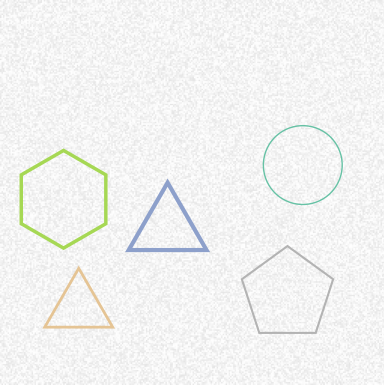[{"shape": "circle", "thickness": 1, "radius": 0.51, "center": [0.786, 0.571]}, {"shape": "triangle", "thickness": 3, "radius": 0.58, "center": [0.435, 0.409]}, {"shape": "hexagon", "thickness": 2.5, "radius": 0.63, "center": [0.165, 0.482]}, {"shape": "triangle", "thickness": 2, "radius": 0.51, "center": [0.204, 0.201]}, {"shape": "pentagon", "thickness": 1.5, "radius": 0.62, "center": [0.747, 0.236]}]